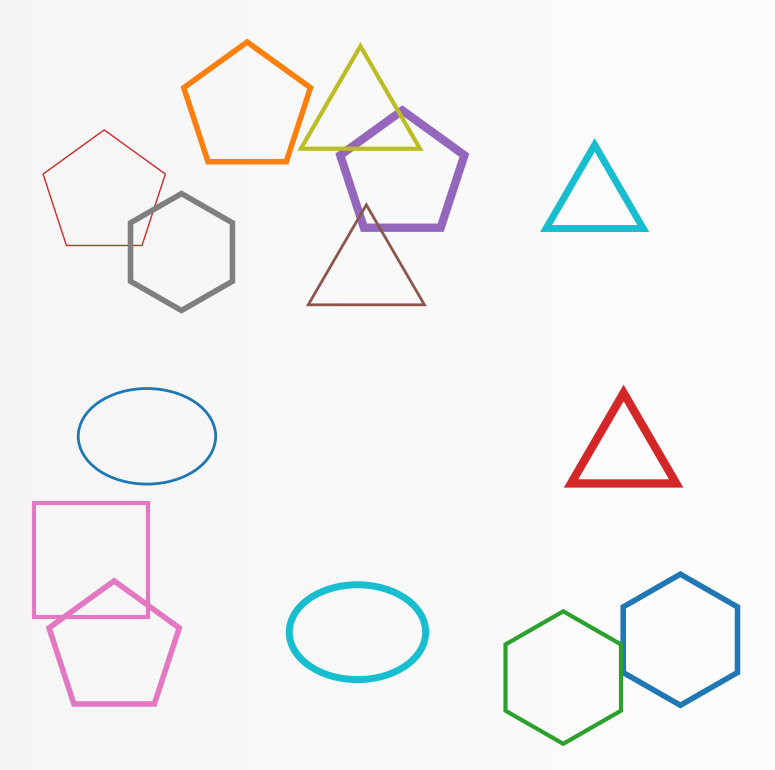[{"shape": "hexagon", "thickness": 2, "radius": 0.43, "center": [0.878, 0.169]}, {"shape": "oval", "thickness": 1, "radius": 0.44, "center": [0.19, 0.433]}, {"shape": "pentagon", "thickness": 2, "radius": 0.43, "center": [0.319, 0.86]}, {"shape": "hexagon", "thickness": 1.5, "radius": 0.43, "center": [0.727, 0.12]}, {"shape": "triangle", "thickness": 3, "radius": 0.39, "center": [0.805, 0.411]}, {"shape": "pentagon", "thickness": 0.5, "radius": 0.41, "center": [0.134, 0.748]}, {"shape": "pentagon", "thickness": 3, "radius": 0.42, "center": [0.519, 0.772]}, {"shape": "triangle", "thickness": 1, "radius": 0.43, "center": [0.473, 0.647]}, {"shape": "square", "thickness": 1.5, "radius": 0.37, "center": [0.118, 0.273]}, {"shape": "pentagon", "thickness": 2, "radius": 0.44, "center": [0.147, 0.157]}, {"shape": "hexagon", "thickness": 2, "radius": 0.38, "center": [0.234, 0.673]}, {"shape": "triangle", "thickness": 1.5, "radius": 0.44, "center": [0.465, 0.851]}, {"shape": "triangle", "thickness": 2.5, "radius": 0.36, "center": [0.767, 0.739]}, {"shape": "oval", "thickness": 2.5, "radius": 0.44, "center": [0.461, 0.179]}]